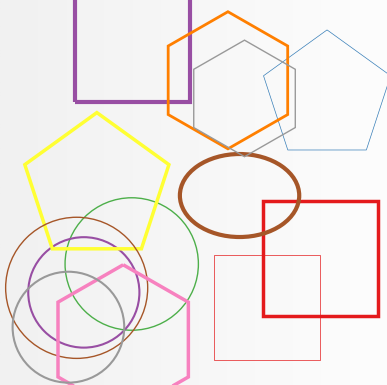[{"shape": "square", "thickness": 0.5, "radius": 0.68, "center": [0.688, 0.2]}, {"shape": "square", "thickness": 2.5, "radius": 0.74, "center": [0.827, 0.328]}, {"shape": "pentagon", "thickness": 0.5, "radius": 0.86, "center": [0.844, 0.75]}, {"shape": "circle", "thickness": 1, "radius": 0.86, "center": [0.34, 0.314]}, {"shape": "square", "thickness": 3, "radius": 0.74, "center": [0.342, 0.883]}, {"shape": "circle", "thickness": 1.5, "radius": 0.72, "center": [0.216, 0.241]}, {"shape": "hexagon", "thickness": 2, "radius": 0.89, "center": [0.588, 0.791]}, {"shape": "pentagon", "thickness": 2.5, "radius": 0.98, "center": [0.25, 0.512]}, {"shape": "oval", "thickness": 3, "radius": 0.77, "center": [0.618, 0.492]}, {"shape": "circle", "thickness": 1, "radius": 0.92, "center": [0.198, 0.252]}, {"shape": "hexagon", "thickness": 2.5, "radius": 0.97, "center": [0.318, 0.118]}, {"shape": "circle", "thickness": 1.5, "radius": 0.72, "center": [0.177, 0.15]}, {"shape": "hexagon", "thickness": 1, "radius": 0.76, "center": [0.631, 0.744]}]